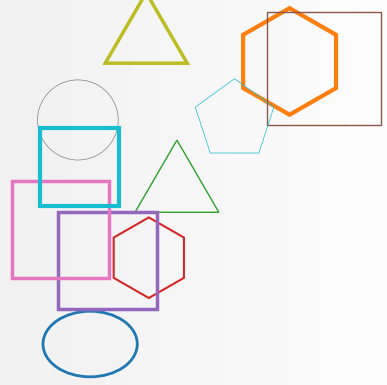[{"shape": "oval", "thickness": 2, "radius": 0.61, "center": [0.233, 0.106]}, {"shape": "hexagon", "thickness": 3, "radius": 0.69, "center": [0.747, 0.84]}, {"shape": "triangle", "thickness": 1, "radius": 0.62, "center": [0.457, 0.511]}, {"shape": "hexagon", "thickness": 1.5, "radius": 0.52, "center": [0.384, 0.331]}, {"shape": "square", "thickness": 2.5, "radius": 0.64, "center": [0.277, 0.323]}, {"shape": "square", "thickness": 1, "radius": 0.74, "center": [0.836, 0.822]}, {"shape": "square", "thickness": 2.5, "radius": 0.63, "center": [0.156, 0.405]}, {"shape": "circle", "thickness": 0.5, "radius": 0.52, "center": [0.201, 0.688]}, {"shape": "triangle", "thickness": 2.5, "radius": 0.61, "center": [0.377, 0.897]}, {"shape": "square", "thickness": 3, "radius": 0.51, "center": [0.205, 0.565]}, {"shape": "pentagon", "thickness": 0.5, "radius": 0.53, "center": [0.605, 0.689]}]